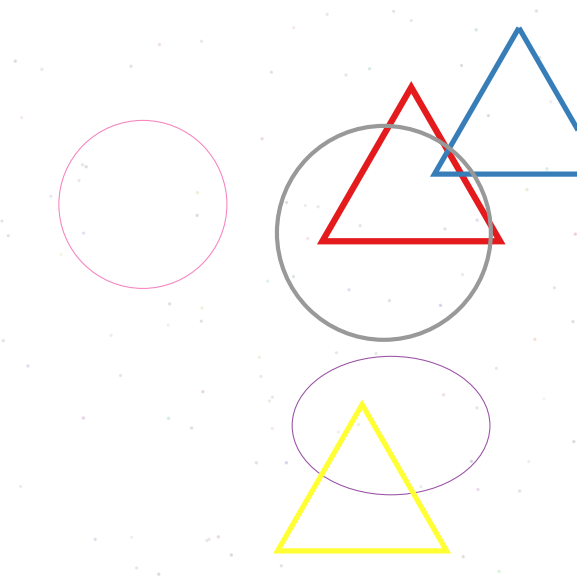[{"shape": "triangle", "thickness": 3, "radius": 0.89, "center": [0.712, 0.67]}, {"shape": "triangle", "thickness": 2.5, "radius": 0.84, "center": [0.899, 0.782]}, {"shape": "oval", "thickness": 0.5, "radius": 0.86, "center": [0.677, 0.262]}, {"shape": "triangle", "thickness": 2.5, "radius": 0.84, "center": [0.627, 0.13]}, {"shape": "circle", "thickness": 0.5, "radius": 0.73, "center": [0.247, 0.645]}, {"shape": "circle", "thickness": 2, "radius": 0.93, "center": [0.665, 0.596]}]